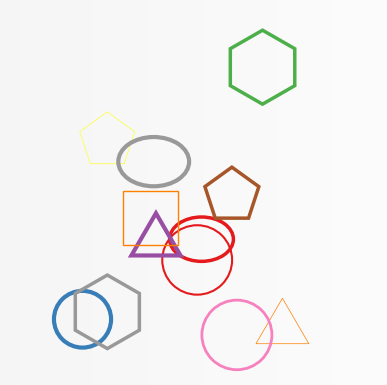[{"shape": "circle", "thickness": 1.5, "radius": 0.45, "center": [0.509, 0.325]}, {"shape": "oval", "thickness": 2.5, "radius": 0.41, "center": [0.52, 0.379]}, {"shape": "circle", "thickness": 3, "radius": 0.37, "center": [0.213, 0.171]}, {"shape": "hexagon", "thickness": 2.5, "radius": 0.48, "center": [0.678, 0.826]}, {"shape": "triangle", "thickness": 3, "radius": 0.37, "center": [0.402, 0.373]}, {"shape": "triangle", "thickness": 0.5, "radius": 0.39, "center": [0.729, 0.147]}, {"shape": "square", "thickness": 1, "radius": 0.35, "center": [0.388, 0.434]}, {"shape": "pentagon", "thickness": 0.5, "radius": 0.37, "center": [0.277, 0.635]}, {"shape": "pentagon", "thickness": 2.5, "radius": 0.37, "center": [0.598, 0.493]}, {"shape": "circle", "thickness": 2, "radius": 0.45, "center": [0.611, 0.13]}, {"shape": "oval", "thickness": 3, "radius": 0.46, "center": [0.397, 0.58]}, {"shape": "hexagon", "thickness": 2.5, "radius": 0.48, "center": [0.277, 0.19]}]